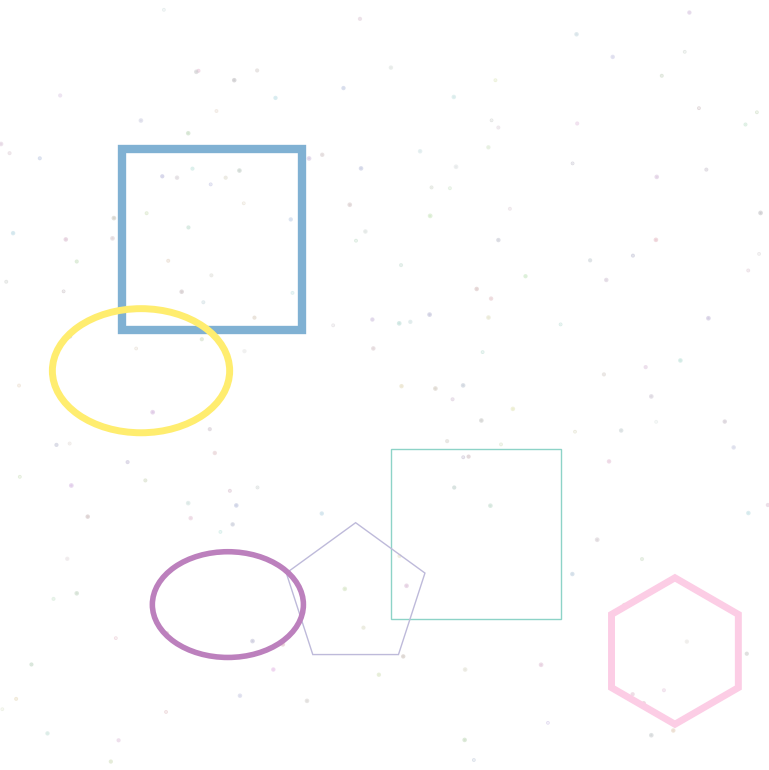[{"shape": "square", "thickness": 0.5, "radius": 0.55, "center": [0.618, 0.306]}, {"shape": "pentagon", "thickness": 0.5, "radius": 0.47, "center": [0.462, 0.227]}, {"shape": "square", "thickness": 3, "radius": 0.59, "center": [0.275, 0.689]}, {"shape": "hexagon", "thickness": 2.5, "radius": 0.48, "center": [0.877, 0.155]}, {"shape": "oval", "thickness": 2, "radius": 0.49, "center": [0.296, 0.215]}, {"shape": "oval", "thickness": 2.5, "radius": 0.58, "center": [0.183, 0.519]}]